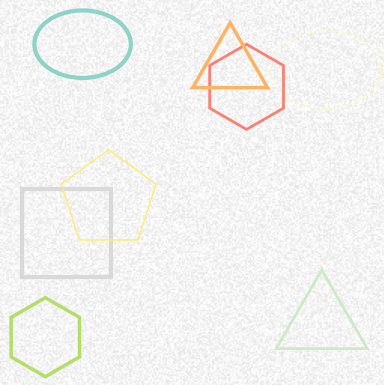[{"shape": "oval", "thickness": 3, "radius": 0.63, "center": [0.215, 0.885]}, {"shape": "oval", "thickness": 0.5, "radius": 0.72, "center": [0.846, 0.819]}, {"shape": "hexagon", "thickness": 2, "radius": 0.55, "center": [0.64, 0.774]}, {"shape": "triangle", "thickness": 2.5, "radius": 0.56, "center": [0.598, 0.828]}, {"shape": "hexagon", "thickness": 2.5, "radius": 0.51, "center": [0.118, 0.124]}, {"shape": "square", "thickness": 3, "radius": 0.58, "center": [0.174, 0.395]}, {"shape": "triangle", "thickness": 2, "radius": 0.68, "center": [0.836, 0.163]}, {"shape": "pentagon", "thickness": 1, "radius": 0.65, "center": [0.282, 0.481]}]